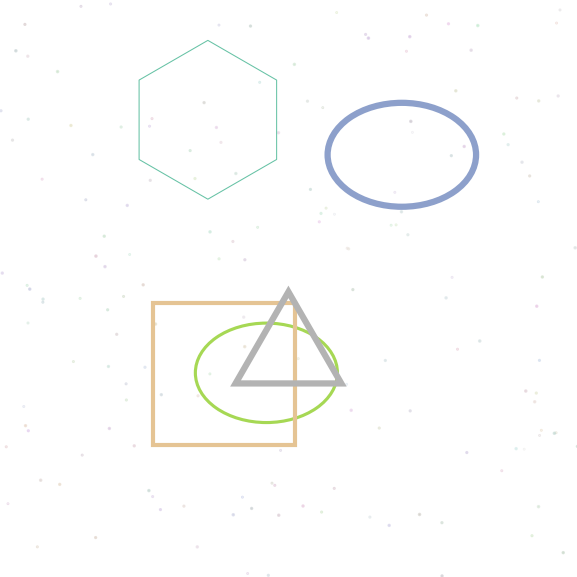[{"shape": "hexagon", "thickness": 0.5, "radius": 0.69, "center": [0.36, 0.792]}, {"shape": "oval", "thickness": 3, "radius": 0.64, "center": [0.696, 0.731]}, {"shape": "oval", "thickness": 1.5, "radius": 0.61, "center": [0.461, 0.354]}, {"shape": "square", "thickness": 2, "radius": 0.61, "center": [0.388, 0.352]}, {"shape": "triangle", "thickness": 3, "radius": 0.53, "center": [0.499, 0.388]}]